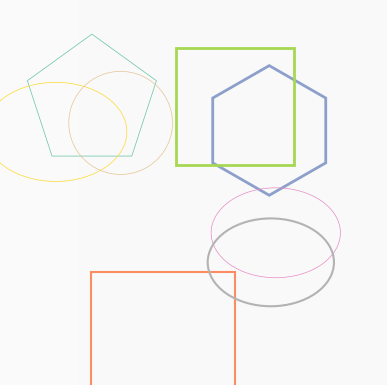[{"shape": "pentagon", "thickness": 0.5, "radius": 0.88, "center": [0.237, 0.736]}, {"shape": "square", "thickness": 1.5, "radius": 0.93, "center": [0.422, 0.109]}, {"shape": "hexagon", "thickness": 2, "radius": 0.84, "center": [0.695, 0.661]}, {"shape": "oval", "thickness": 0.5, "radius": 0.83, "center": [0.712, 0.395]}, {"shape": "square", "thickness": 2, "radius": 0.76, "center": [0.607, 0.723]}, {"shape": "oval", "thickness": 0.5, "radius": 0.92, "center": [0.144, 0.657]}, {"shape": "circle", "thickness": 0.5, "radius": 0.67, "center": [0.311, 0.681]}, {"shape": "oval", "thickness": 1.5, "radius": 0.81, "center": [0.699, 0.319]}]